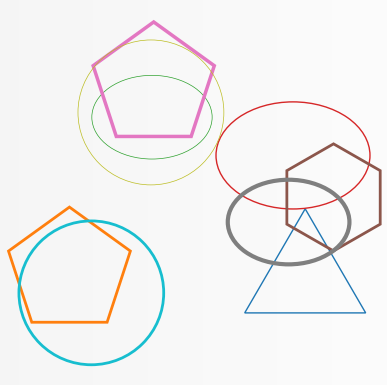[{"shape": "triangle", "thickness": 1, "radius": 0.9, "center": [0.788, 0.277]}, {"shape": "pentagon", "thickness": 2, "radius": 0.83, "center": [0.179, 0.297]}, {"shape": "oval", "thickness": 0.5, "radius": 0.78, "center": [0.392, 0.696]}, {"shape": "oval", "thickness": 1, "radius": 0.99, "center": [0.756, 0.596]}, {"shape": "hexagon", "thickness": 2, "radius": 0.7, "center": [0.861, 0.487]}, {"shape": "pentagon", "thickness": 2.5, "radius": 0.82, "center": [0.397, 0.779]}, {"shape": "oval", "thickness": 3, "radius": 0.78, "center": [0.745, 0.423]}, {"shape": "circle", "thickness": 0.5, "radius": 0.94, "center": [0.389, 0.708]}, {"shape": "circle", "thickness": 2, "radius": 0.93, "center": [0.236, 0.239]}]